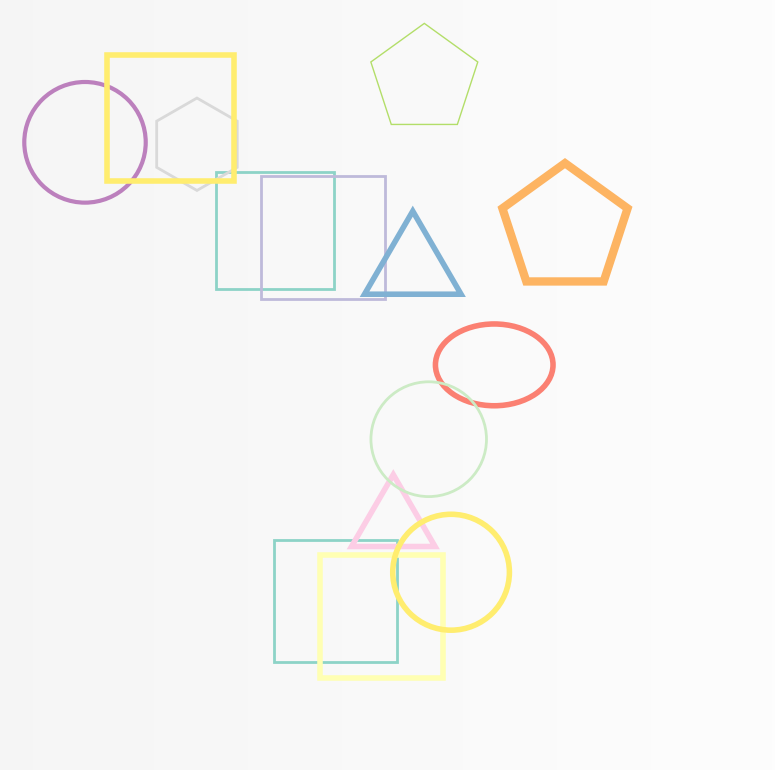[{"shape": "square", "thickness": 1, "radius": 0.4, "center": [0.433, 0.22]}, {"shape": "square", "thickness": 1, "radius": 0.38, "center": [0.355, 0.7]}, {"shape": "square", "thickness": 2, "radius": 0.4, "center": [0.492, 0.2]}, {"shape": "square", "thickness": 1, "radius": 0.4, "center": [0.417, 0.691]}, {"shape": "oval", "thickness": 2, "radius": 0.38, "center": [0.638, 0.526]}, {"shape": "triangle", "thickness": 2, "radius": 0.36, "center": [0.533, 0.654]}, {"shape": "pentagon", "thickness": 3, "radius": 0.42, "center": [0.729, 0.703]}, {"shape": "pentagon", "thickness": 0.5, "radius": 0.36, "center": [0.548, 0.897]}, {"shape": "triangle", "thickness": 2, "radius": 0.31, "center": [0.507, 0.321]}, {"shape": "hexagon", "thickness": 1, "radius": 0.3, "center": [0.254, 0.813]}, {"shape": "circle", "thickness": 1.5, "radius": 0.39, "center": [0.11, 0.815]}, {"shape": "circle", "thickness": 1, "radius": 0.37, "center": [0.553, 0.43]}, {"shape": "square", "thickness": 2, "radius": 0.41, "center": [0.22, 0.847]}, {"shape": "circle", "thickness": 2, "radius": 0.38, "center": [0.582, 0.257]}]